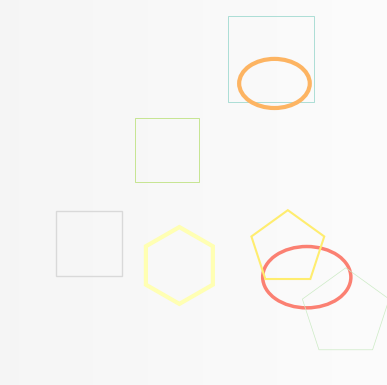[{"shape": "square", "thickness": 0.5, "radius": 0.55, "center": [0.7, 0.846]}, {"shape": "hexagon", "thickness": 3, "radius": 0.5, "center": [0.463, 0.31]}, {"shape": "oval", "thickness": 2.5, "radius": 0.57, "center": [0.792, 0.28]}, {"shape": "oval", "thickness": 3, "radius": 0.46, "center": [0.708, 0.783]}, {"shape": "square", "thickness": 0.5, "radius": 0.42, "center": [0.43, 0.611]}, {"shape": "square", "thickness": 1, "radius": 0.42, "center": [0.23, 0.367]}, {"shape": "pentagon", "thickness": 0.5, "radius": 0.59, "center": [0.892, 0.187]}, {"shape": "pentagon", "thickness": 1.5, "radius": 0.49, "center": [0.743, 0.355]}]